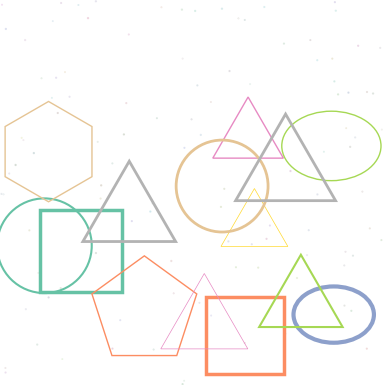[{"shape": "circle", "thickness": 1.5, "radius": 0.61, "center": [0.115, 0.362]}, {"shape": "square", "thickness": 2.5, "radius": 0.53, "center": [0.211, 0.347]}, {"shape": "square", "thickness": 2.5, "radius": 0.5, "center": [0.636, 0.129]}, {"shape": "pentagon", "thickness": 1, "radius": 0.72, "center": [0.375, 0.192]}, {"shape": "oval", "thickness": 3, "radius": 0.52, "center": [0.867, 0.183]}, {"shape": "triangle", "thickness": 0.5, "radius": 0.65, "center": [0.531, 0.159]}, {"shape": "triangle", "thickness": 1, "radius": 0.53, "center": [0.644, 0.642]}, {"shape": "triangle", "thickness": 1.5, "radius": 0.63, "center": [0.782, 0.213]}, {"shape": "oval", "thickness": 1, "radius": 0.64, "center": [0.861, 0.621]}, {"shape": "triangle", "thickness": 0.5, "radius": 0.5, "center": [0.661, 0.41]}, {"shape": "hexagon", "thickness": 1, "radius": 0.65, "center": [0.126, 0.606]}, {"shape": "circle", "thickness": 2, "radius": 0.6, "center": [0.577, 0.517]}, {"shape": "triangle", "thickness": 2, "radius": 0.7, "center": [0.336, 0.442]}, {"shape": "triangle", "thickness": 2, "radius": 0.75, "center": [0.742, 0.554]}]